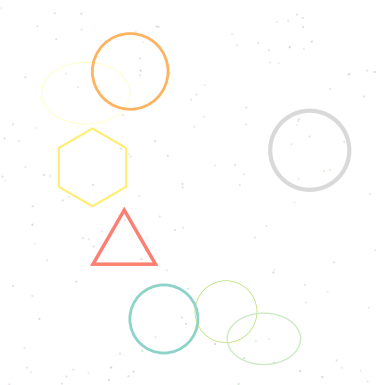[{"shape": "circle", "thickness": 2, "radius": 0.44, "center": [0.426, 0.171]}, {"shape": "oval", "thickness": 0.5, "radius": 0.57, "center": [0.223, 0.758]}, {"shape": "triangle", "thickness": 2.5, "radius": 0.47, "center": [0.323, 0.361]}, {"shape": "circle", "thickness": 2, "radius": 0.49, "center": [0.338, 0.814]}, {"shape": "circle", "thickness": 0.5, "radius": 0.4, "center": [0.587, 0.19]}, {"shape": "circle", "thickness": 3, "radius": 0.51, "center": [0.805, 0.61]}, {"shape": "oval", "thickness": 1, "radius": 0.48, "center": [0.685, 0.12]}, {"shape": "hexagon", "thickness": 1.5, "radius": 0.5, "center": [0.24, 0.565]}]